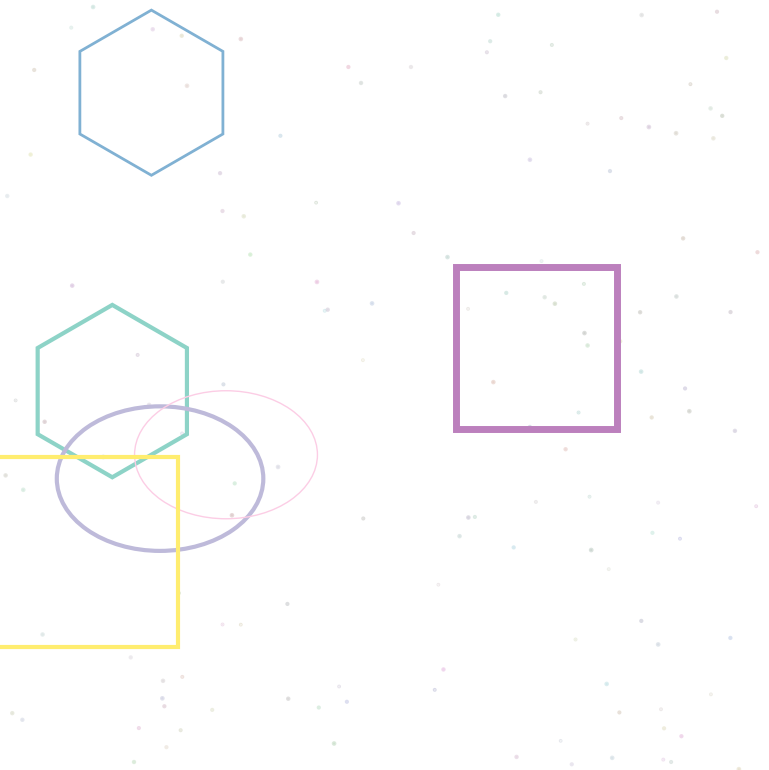[{"shape": "hexagon", "thickness": 1.5, "radius": 0.56, "center": [0.146, 0.492]}, {"shape": "oval", "thickness": 1.5, "radius": 0.67, "center": [0.208, 0.378]}, {"shape": "hexagon", "thickness": 1, "radius": 0.54, "center": [0.197, 0.88]}, {"shape": "oval", "thickness": 0.5, "radius": 0.59, "center": [0.294, 0.409]}, {"shape": "square", "thickness": 2.5, "radius": 0.52, "center": [0.697, 0.548]}, {"shape": "square", "thickness": 1.5, "radius": 0.62, "center": [0.107, 0.283]}]